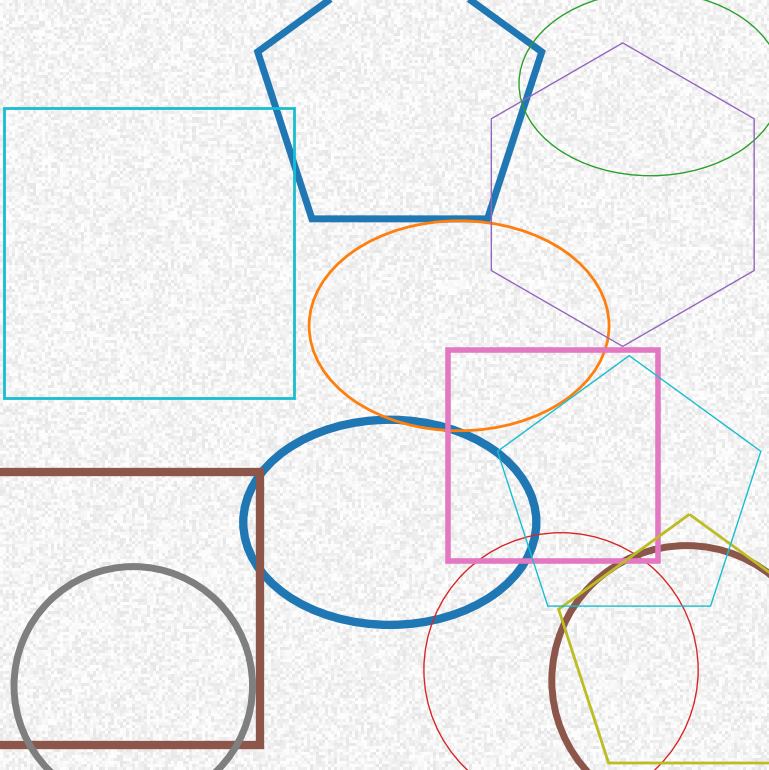[{"shape": "pentagon", "thickness": 2.5, "radius": 0.97, "center": [0.519, 0.873]}, {"shape": "oval", "thickness": 3, "radius": 0.95, "center": [0.506, 0.322]}, {"shape": "oval", "thickness": 1, "radius": 0.97, "center": [0.596, 0.577]}, {"shape": "oval", "thickness": 0.5, "radius": 0.85, "center": [0.845, 0.891]}, {"shape": "circle", "thickness": 0.5, "radius": 0.89, "center": [0.729, 0.13]}, {"shape": "hexagon", "thickness": 0.5, "radius": 0.99, "center": [0.809, 0.747]}, {"shape": "circle", "thickness": 2.5, "radius": 0.88, "center": [0.892, 0.116]}, {"shape": "square", "thickness": 3, "radius": 0.89, "center": [0.16, 0.21]}, {"shape": "square", "thickness": 2, "radius": 0.68, "center": [0.718, 0.409]}, {"shape": "circle", "thickness": 2.5, "radius": 0.77, "center": [0.173, 0.109]}, {"shape": "pentagon", "thickness": 1, "radius": 0.89, "center": [0.895, 0.154]}, {"shape": "pentagon", "thickness": 0.5, "radius": 0.9, "center": [0.817, 0.358]}, {"shape": "square", "thickness": 1, "radius": 0.94, "center": [0.194, 0.672]}]